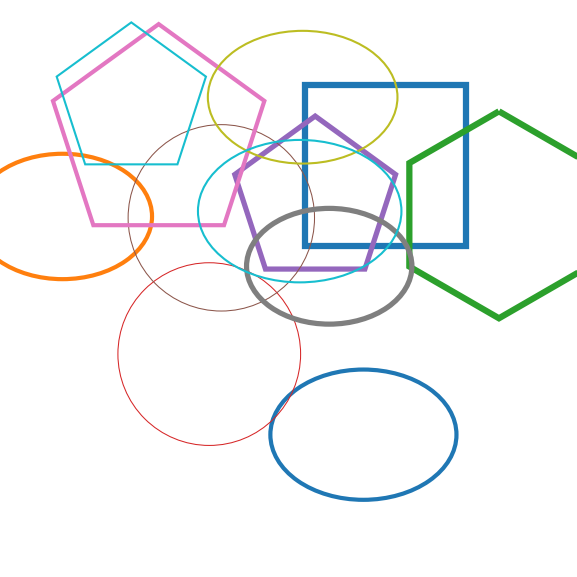[{"shape": "square", "thickness": 3, "radius": 0.7, "center": [0.668, 0.712]}, {"shape": "oval", "thickness": 2, "radius": 0.81, "center": [0.629, 0.246]}, {"shape": "oval", "thickness": 2, "radius": 0.78, "center": [0.108, 0.624]}, {"shape": "hexagon", "thickness": 3, "radius": 0.9, "center": [0.864, 0.627]}, {"shape": "circle", "thickness": 0.5, "radius": 0.79, "center": [0.362, 0.386]}, {"shape": "pentagon", "thickness": 2.5, "radius": 0.73, "center": [0.546, 0.652]}, {"shape": "circle", "thickness": 0.5, "radius": 0.81, "center": [0.383, 0.622]}, {"shape": "pentagon", "thickness": 2, "radius": 0.96, "center": [0.275, 0.765]}, {"shape": "oval", "thickness": 2.5, "radius": 0.72, "center": [0.57, 0.538]}, {"shape": "oval", "thickness": 1, "radius": 0.82, "center": [0.524, 0.831]}, {"shape": "oval", "thickness": 1, "radius": 0.88, "center": [0.519, 0.634]}, {"shape": "pentagon", "thickness": 1, "radius": 0.68, "center": [0.227, 0.824]}]